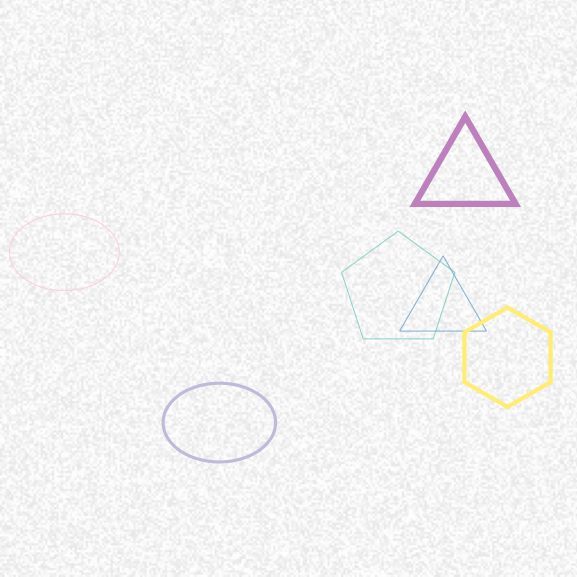[{"shape": "pentagon", "thickness": 0.5, "radius": 0.52, "center": [0.69, 0.496]}, {"shape": "oval", "thickness": 1.5, "radius": 0.49, "center": [0.38, 0.267]}, {"shape": "triangle", "thickness": 0.5, "radius": 0.43, "center": [0.767, 0.469]}, {"shape": "oval", "thickness": 0.5, "radius": 0.48, "center": [0.111, 0.562]}, {"shape": "triangle", "thickness": 3, "radius": 0.5, "center": [0.806, 0.696]}, {"shape": "hexagon", "thickness": 2, "radius": 0.43, "center": [0.879, 0.381]}]